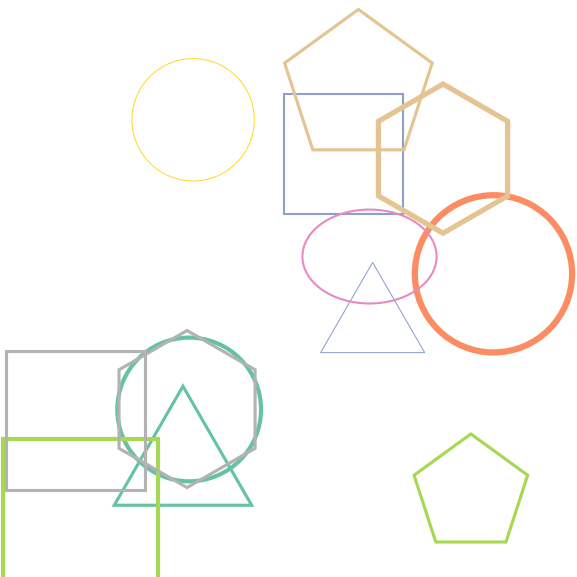[{"shape": "circle", "thickness": 2, "radius": 0.62, "center": [0.328, 0.29]}, {"shape": "triangle", "thickness": 1.5, "radius": 0.69, "center": [0.317, 0.193]}, {"shape": "circle", "thickness": 3, "radius": 0.68, "center": [0.855, 0.525]}, {"shape": "square", "thickness": 1, "radius": 0.52, "center": [0.595, 0.732]}, {"shape": "triangle", "thickness": 0.5, "radius": 0.52, "center": [0.645, 0.441]}, {"shape": "oval", "thickness": 1, "radius": 0.58, "center": [0.64, 0.555]}, {"shape": "pentagon", "thickness": 1.5, "radius": 0.52, "center": [0.815, 0.144]}, {"shape": "square", "thickness": 2, "radius": 0.67, "center": [0.14, 0.105]}, {"shape": "circle", "thickness": 0.5, "radius": 0.53, "center": [0.334, 0.792]}, {"shape": "pentagon", "thickness": 1.5, "radius": 0.67, "center": [0.621, 0.848]}, {"shape": "hexagon", "thickness": 2.5, "radius": 0.65, "center": [0.767, 0.724]}, {"shape": "hexagon", "thickness": 1.5, "radius": 0.68, "center": [0.324, 0.291]}, {"shape": "square", "thickness": 1.5, "radius": 0.6, "center": [0.13, 0.27]}]